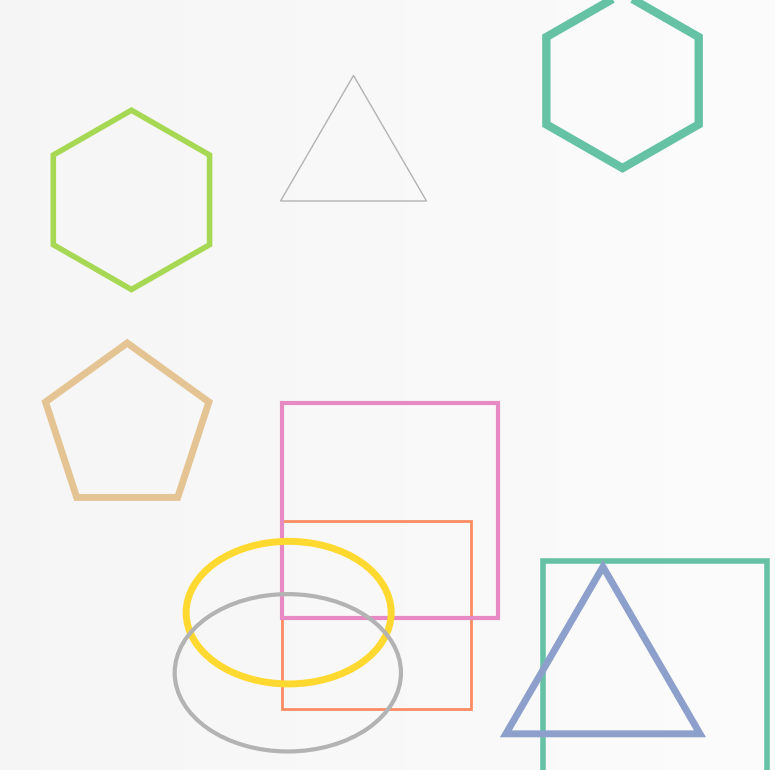[{"shape": "square", "thickness": 2, "radius": 0.72, "center": [0.845, 0.127]}, {"shape": "hexagon", "thickness": 3, "radius": 0.57, "center": [0.803, 0.895]}, {"shape": "square", "thickness": 1, "radius": 0.61, "center": [0.486, 0.201]}, {"shape": "triangle", "thickness": 2.5, "radius": 0.72, "center": [0.778, 0.119]}, {"shape": "square", "thickness": 1.5, "radius": 0.7, "center": [0.503, 0.337]}, {"shape": "hexagon", "thickness": 2, "radius": 0.58, "center": [0.17, 0.74]}, {"shape": "oval", "thickness": 2.5, "radius": 0.66, "center": [0.372, 0.204]}, {"shape": "pentagon", "thickness": 2.5, "radius": 0.55, "center": [0.164, 0.444]}, {"shape": "oval", "thickness": 1.5, "radius": 0.73, "center": [0.371, 0.126]}, {"shape": "triangle", "thickness": 0.5, "radius": 0.54, "center": [0.456, 0.793]}]